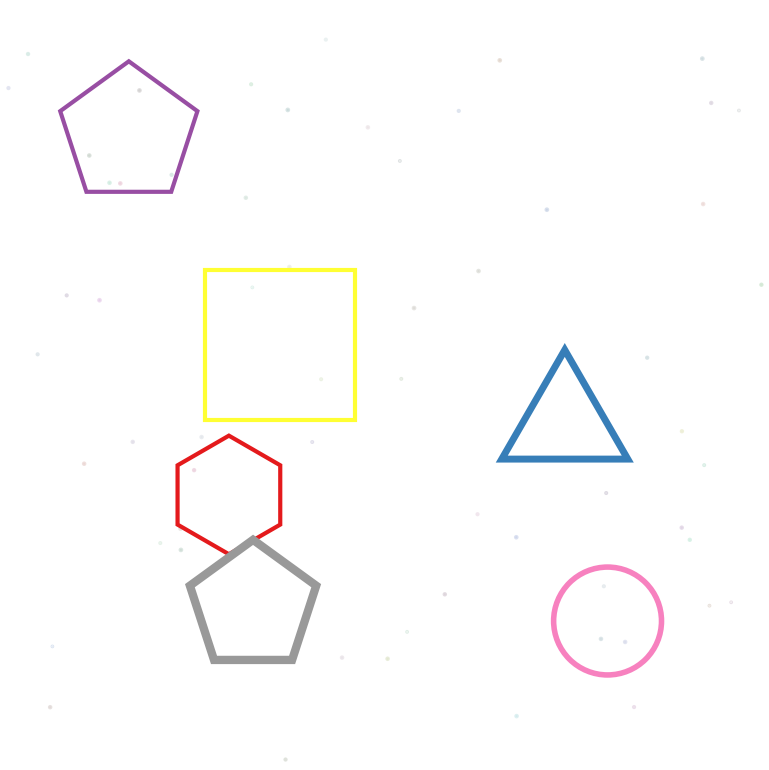[{"shape": "hexagon", "thickness": 1.5, "radius": 0.38, "center": [0.297, 0.357]}, {"shape": "triangle", "thickness": 2.5, "radius": 0.47, "center": [0.733, 0.451]}, {"shape": "pentagon", "thickness": 1.5, "radius": 0.47, "center": [0.167, 0.827]}, {"shape": "square", "thickness": 1.5, "radius": 0.49, "center": [0.363, 0.552]}, {"shape": "circle", "thickness": 2, "radius": 0.35, "center": [0.789, 0.193]}, {"shape": "pentagon", "thickness": 3, "radius": 0.43, "center": [0.329, 0.213]}]